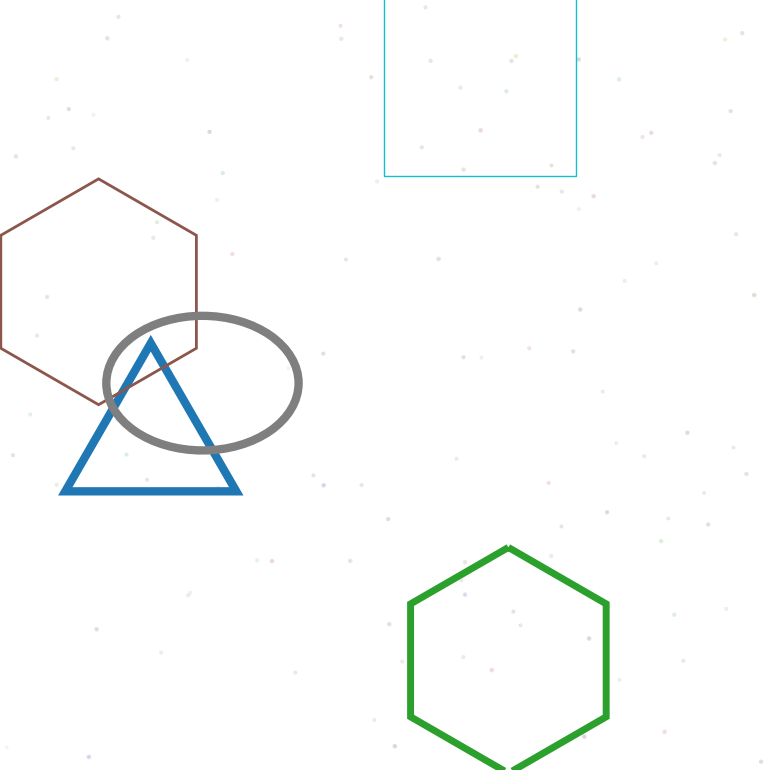[{"shape": "triangle", "thickness": 3, "radius": 0.64, "center": [0.196, 0.426]}, {"shape": "hexagon", "thickness": 2.5, "radius": 0.73, "center": [0.66, 0.142]}, {"shape": "hexagon", "thickness": 1, "radius": 0.73, "center": [0.128, 0.621]}, {"shape": "oval", "thickness": 3, "radius": 0.62, "center": [0.263, 0.502]}, {"shape": "square", "thickness": 0.5, "radius": 0.62, "center": [0.623, 0.896]}]